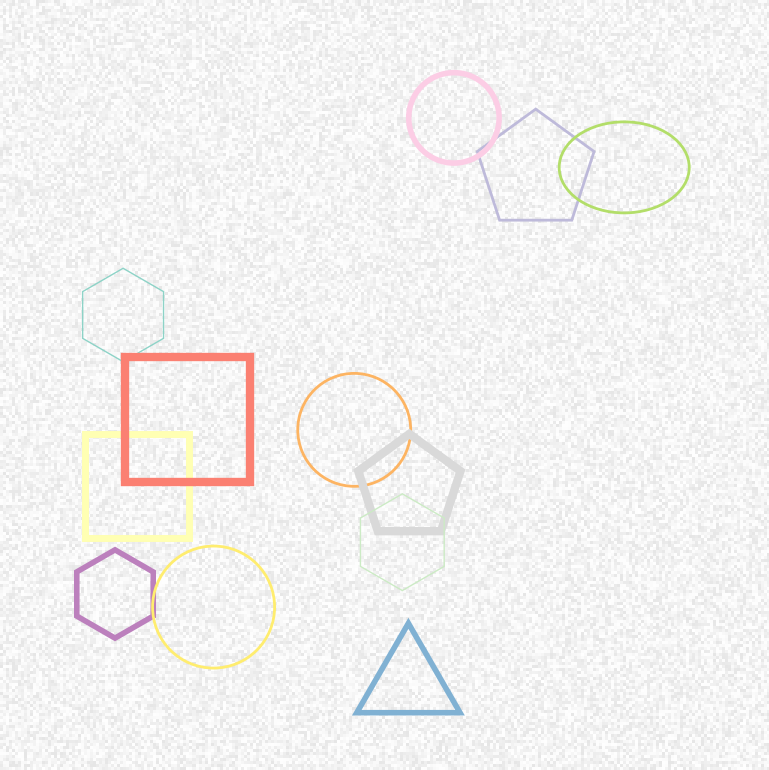[{"shape": "hexagon", "thickness": 0.5, "radius": 0.3, "center": [0.16, 0.591]}, {"shape": "square", "thickness": 2.5, "radius": 0.34, "center": [0.178, 0.369]}, {"shape": "pentagon", "thickness": 1, "radius": 0.4, "center": [0.696, 0.779]}, {"shape": "square", "thickness": 3, "radius": 0.41, "center": [0.243, 0.455]}, {"shape": "triangle", "thickness": 2, "radius": 0.39, "center": [0.53, 0.113]}, {"shape": "circle", "thickness": 1, "radius": 0.37, "center": [0.46, 0.442]}, {"shape": "oval", "thickness": 1, "radius": 0.42, "center": [0.811, 0.783]}, {"shape": "circle", "thickness": 2, "radius": 0.29, "center": [0.59, 0.847]}, {"shape": "pentagon", "thickness": 3, "radius": 0.35, "center": [0.532, 0.367]}, {"shape": "hexagon", "thickness": 2, "radius": 0.29, "center": [0.149, 0.229]}, {"shape": "hexagon", "thickness": 0.5, "radius": 0.31, "center": [0.522, 0.296]}, {"shape": "circle", "thickness": 1, "radius": 0.4, "center": [0.277, 0.212]}]